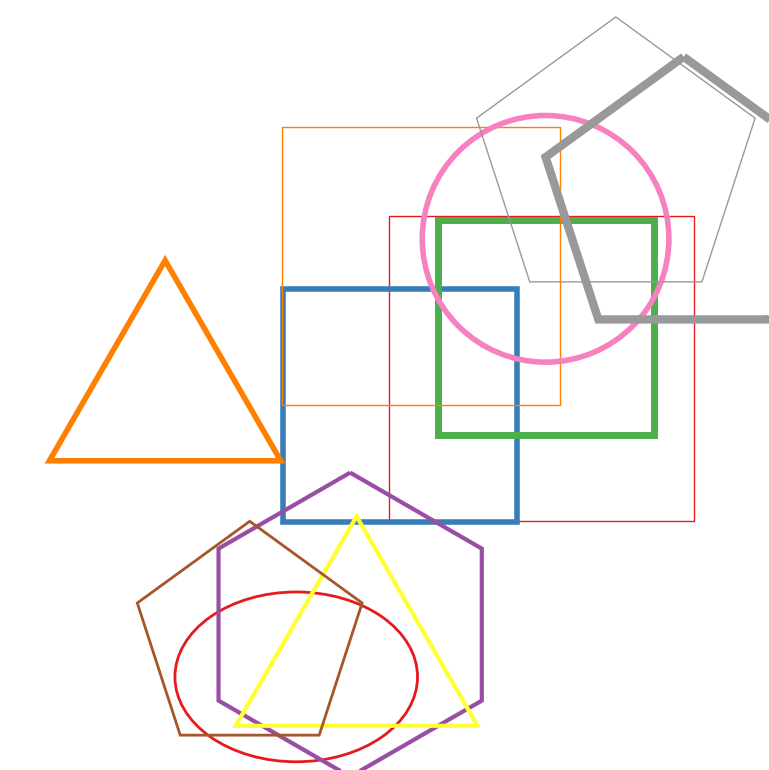[{"shape": "oval", "thickness": 1, "radius": 0.79, "center": [0.385, 0.121]}, {"shape": "square", "thickness": 0.5, "radius": 0.99, "center": [0.703, 0.521]}, {"shape": "square", "thickness": 2, "radius": 0.76, "center": [0.519, 0.473]}, {"shape": "square", "thickness": 2.5, "radius": 0.7, "center": [0.709, 0.574]}, {"shape": "hexagon", "thickness": 1.5, "radius": 0.99, "center": [0.455, 0.189]}, {"shape": "square", "thickness": 0.5, "radius": 0.9, "center": [0.546, 0.654]}, {"shape": "triangle", "thickness": 2, "radius": 0.87, "center": [0.214, 0.488]}, {"shape": "triangle", "thickness": 1.5, "radius": 0.91, "center": [0.463, 0.148]}, {"shape": "pentagon", "thickness": 1, "radius": 0.77, "center": [0.324, 0.169]}, {"shape": "circle", "thickness": 2, "radius": 0.8, "center": [0.709, 0.69]}, {"shape": "pentagon", "thickness": 0.5, "radius": 0.95, "center": [0.8, 0.788]}, {"shape": "pentagon", "thickness": 3, "radius": 0.94, "center": [0.888, 0.738]}]